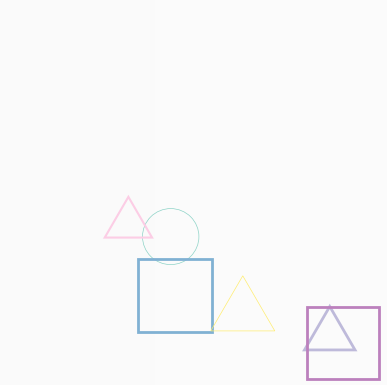[{"shape": "circle", "thickness": 0.5, "radius": 0.36, "center": [0.441, 0.385]}, {"shape": "triangle", "thickness": 2, "radius": 0.38, "center": [0.851, 0.129]}, {"shape": "square", "thickness": 2, "radius": 0.48, "center": [0.451, 0.232]}, {"shape": "triangle", "thickness": 1.5, "radius": 0.35, "center": [0.331, 0.418]}, {"shape": "square", "thickness": 2, "radius": 0.46, "center": [0.885, 0.109]}, {"shape": "triangle", "thickness": 0.5, "radius": 0.48, "center": [0.626, 0.188]}]